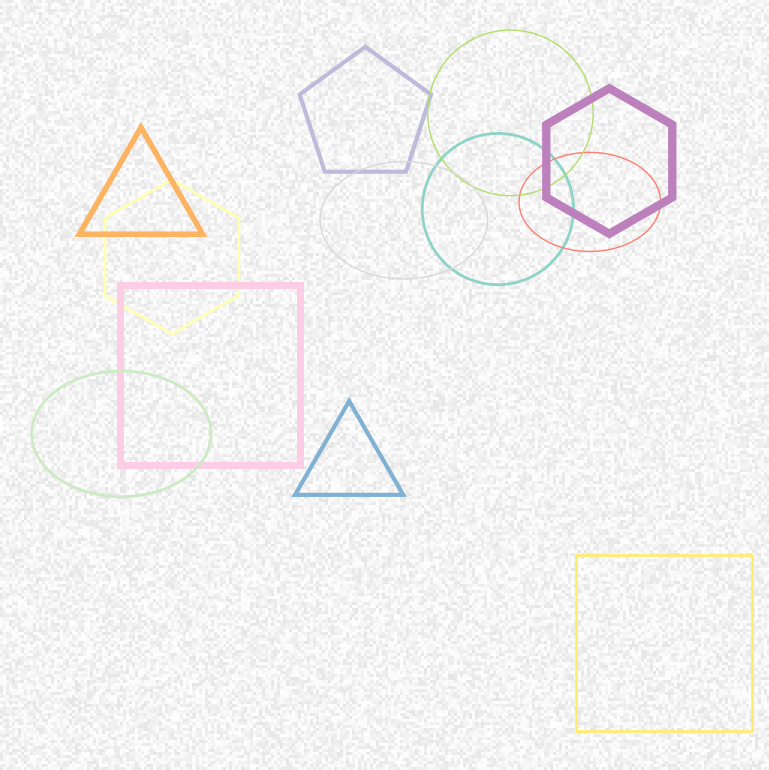[{"shape": "circle", "thickness": 1, "radius": 0.49, "center": [0.647, 0.728]}, {"shape": "hexagon", "thickness": 1, "radius": 0.5, "center": [0.223, 0.667]}, {"shape": "pentagon", "thickness": 1.5, "radius": 0.45, "center": [0.474, 0.85]}, {"shape": "oval", "thickness": 0.5, "radius": 0.46, "center": [0.766, 0.738]}, {"shape": "triangle", "thickness": 1.5, "radius": 0.41, "center": [0.453, 0.398]}, {"shape": "triangle", "thickness": 2, "radius": 0.46, "center": [0.183, 0.742]}, {"shape": "circle", "thickness": 0.5, "radius": 0.54, "center": [0.663, 0.853]}, {"shape": "square", "thickness": 2.5, "radius": 0.58, "center": [0.273, 0.513]}, {"shape": "oval", "thickness": 0.5, "radius": 0.54, "center": [0.525, 0.714]}, {"shape": "hexagon", "thickness": 3, "radius": 0.47, "center": [0.791, 0.791]}, {"shape": "oval", "thickness": 1, "radius": 0.58, "center": [0.158, 0.437]}, {"shape": "square", "thickness": 1, "radius": 0.57, "center": [0.862, 0.165]}]